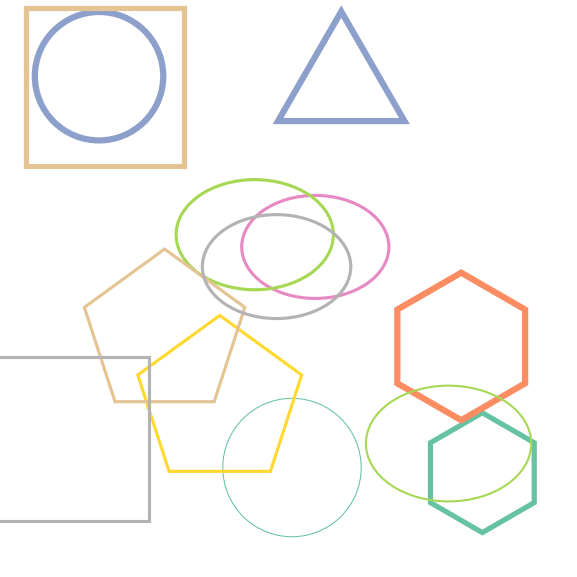[{"shape": "hexagon", "thickness": 2.5, "radius": 0.52, "center": [0.835, 0.181]}, {"shape": "circle", "thickness": 0.5, "radius": 0.6, "center": [0.506, 0.19]}, {"shape": "hexagon", "thickness": 3, "radius": 0.64, "center": [0.799, 0.399]}, {"shape": "triangle", "thickness": 3, "radius": 0.63, "center": [0.591, 0.853]}, {"shape": "circle", "thickness": 3, "radius": 0.56, "center": [0.172, 0.867]}, {"shape": "oval", "thickness": 1.5, "radius": 0.64, "center": [0.546, 0.572]}, {"shape": "oval", "thickness": 1.5, "radius": 0.68, "center": [0.441, 0.593]}, {"shape": "oval", "thickness": 1, "radius": 0.72, "center": [0.777, 0.231]}, {"shape": "pentagon", "thickness": 1.5, "radius": 0.75, "center": [0.381, 0.304]}, {"shape": "square", "thickness": 2.5, "radius": 0.68, "center": [0.182, 0.848]}, {"shape": "pentagon", "thickness": 1.5, "radius": 0.73, "center": [0.285, 0.422]}, {"shape": "oval", "thickness": 1.5, "radius": 0.64, "center": [0.479, 0.538]}, {"shape": "square", "thickness": 1.5, "radius": 0.71, "center": [0.117, 0.239]}]